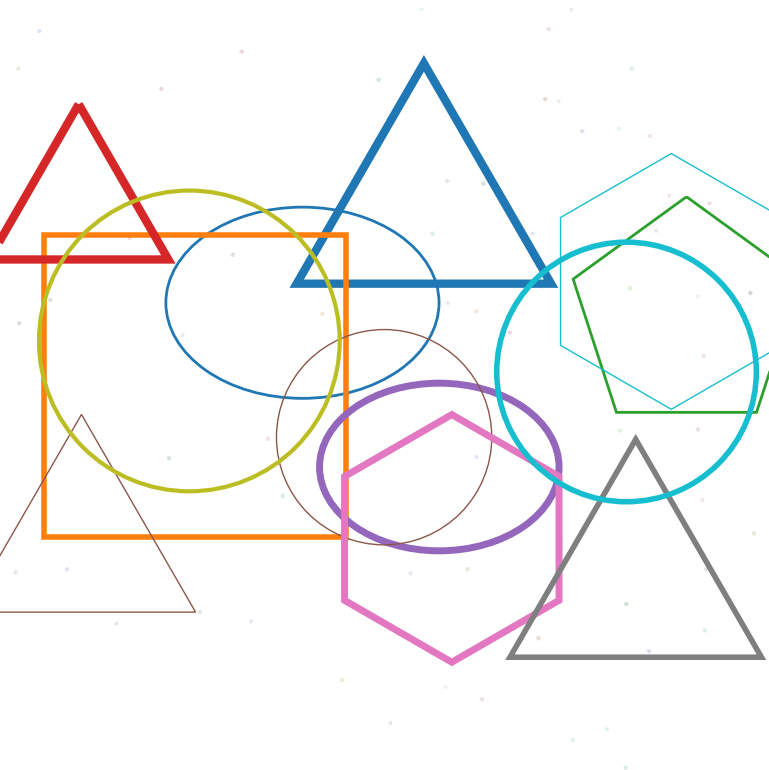[{"shape": "oval", "thickness": 1, "radius": 0.89, "center": [0.393, 0.607]}, {"shape": "triangle", "thickness": 3, "radius": 0.95, "center": [0.55, 0.727]}, {"shape": "square", "thickness": 2, "radius": 0.98, "center": [0.253, 0.498]}, {"shape": "pentagon", "thickness": 1, "radius": 0.77, "center": [0.892, 0.59]}, {"shape": "triangle", "thickness": 3, "radius": 0.67, "center": [0.102, 0.73]}, {"shape": "oval", "thickness": 2.5, "radius": 0.78, "center": [0.571, 0.394]}, {"shape": "circle", "thickness": 0.5, "radius": 0.7, "center": [0.499, 0.432]}, {"shape": "triangle", "thickness": 0.5, "radius": 0.86, "center": [0.106, 0.291]}, {"shape": "hexagon", "thickness": 2.5, "radius": 0.8, "center": [0.587, 0.301]}, {"shape": "triangle", "thickness": 2, "radius": 0.94, "center": [0.826, 0.241]}, {"shape": "circle", "thickness": 1.5, "radius": 0.98, "center": [0.246, 0.557]}, {"shape": "hexagon", "thickness": 0.5, "radius": 0.83, "center": [0.872, 0.634]}, {"shape": "circle", "thickness": 2, "radius": 0.84, "center": [0.814, 0.517]}]